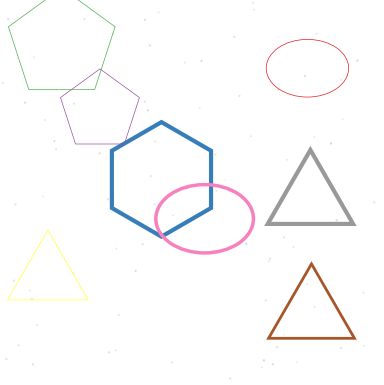[{"shape": "oval", "thickness": 0.5, "radius": 0.54, "center": [0.799, 0.823]}, {"shape": "hexagon", "thickness": 3, "radius": 0.74, "center": [0.419, 0.534]}, {"shape": "pentagon", "thickness": 0.5, "radius": 0.73, "center": [0.16, 0.885]}, {"shape": "pentagon", "thickness": 0.5, "radius": 0.54, "center": [0.26, 0.713]}, {"shape": "triangle", "thickness": 0.5, "radius": 0.61, "center": [0.124, 0.282]}, {"shape": "triangle", "thickness": 2, "radius": 0.64, "center": [0.809, 0.186]}, {"shape": "oval", "thickness": 2.5, "radius": 0.63, "center": [0.532, 0.432]}, {"shape": "triangle", "thickness": 3, "radius": 0.64, "center": [0.806, 0.482]}]